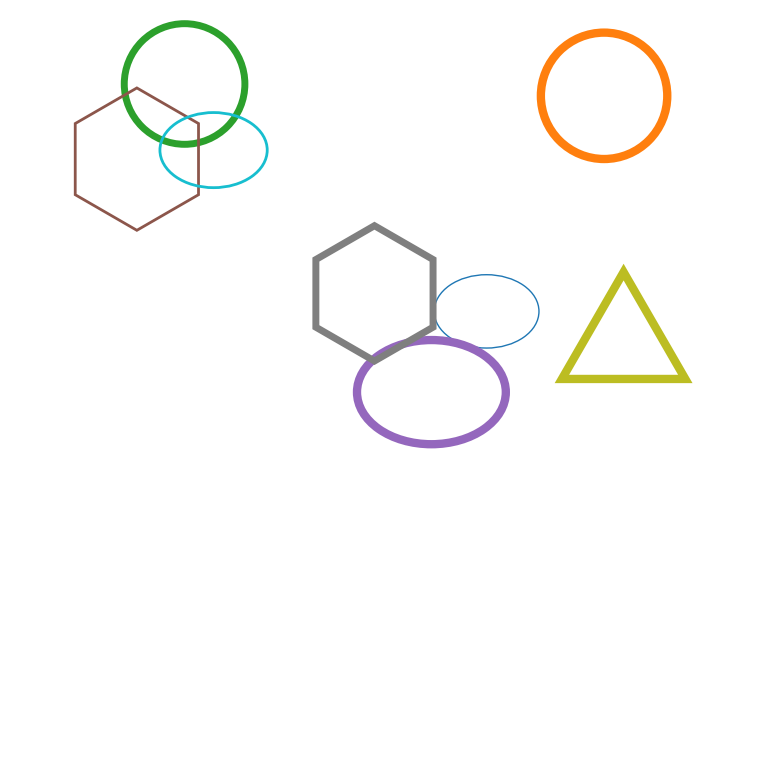[{"shape": "oval", "thickness": 0.5, "radius": 0.34, "center": [0.632, 0.596]}, {"shape": "circle", "thickness": 3, "radius": 0.41, "center": [0.785, 0.876]}, {"shape": "circle", "thickness": 2.5, "radius": 0.39, "center": [0.24, 0.891]}, {"shape": "oval", "thickness": 3, "radius": 0.48, "center": [0.56, 0.491]}, {"shape": "hexagon", "thickness": 1, "radius": 0.46, "center": [0.178, 0.793]}, {"shape": "hexagon", "thickness": 2.5, "radius": 0.44, "center": [0.486, 0.619]}, {"shape": "triangle", "thickness": 3, "radius": 0.46, "center": [0.81, 0.554]}, {"shape": "oval", "thickness": 1, "radius": 0.35, "center": [0.277, 0.805]}]